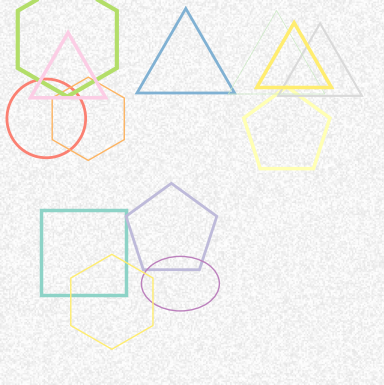[{"shape": "square", "thickness": 2.5, "radius": 0.55, "center": [0.217, 0.344]}, {"shape": "pentagon", "thickness": 2.5, "radius": 0.59, "center": [0.745, 0.657]}, {"shape": "pentagon", "thickness": 2, "radius": 0.62, "center": [0.445, 0.4]}, {"shape": "circle", "thickness": 2, "radius": 0.51, "center": [0.12, 0.692]}, {"shape": "triangle", "thickness": 2, "radius": 0.73, "center": [0.483, 0.832]}, {"shape": "hexagon", "thickness": 1, "radius": 0.54, "center": [0.229, 0.691]}, {"shape": "hexagon", "thickness": 3, "radius": 0.74, "center": [0.175, 0.898]}, {"shape": "triangle", "thickness": 2.5, "radius": 0.56, "center": [0.177, 0.802]}, {"shape": "triangle", "thickness": 1.5, "radius": 0.63, "center": [0.831, 0.814]}, {"shape": "oval", "thickness": 1, "radius": 0.51, "center": [0.469, 0.263]}, {"shape": "triangle", "thickness": 0.5, "radius": 0.72, "center": [0.718, 0.828]}, {"shape": "hexagon", "thickness": 1, "radius": 0.62, "center": [0.291, 0.216]}, {"shape": "triangle", "thickness": 2.5, "radius": 0.56, "center": [0.764, 0.829]}]